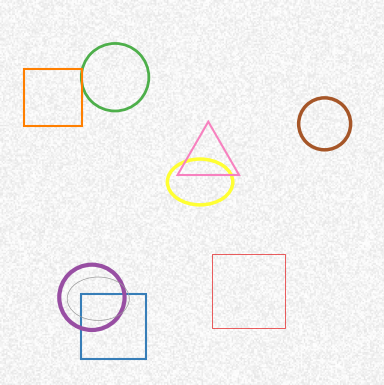[{"shape": "square", "thickness": 0.5, "radius": 0.48, "center": [0.645, 0.245]}, {"shape": "square", "thickness": 1.5, "radius": 0.42, "center": [0.295, 0.152]}, {"shape": "circle", "thickness": 2, "radius": 0.44, "center": [0.299, 0.799]}, {"shape": "circle", "thickness": 3, "radius": 0.42, "center": [0.239, 0.228]}, {"shape": "square", "thickness": 1.5, "radius": 0.37, "center": [0.138, 0.747]}, {"shape": "oval", "thickness": 2.5, "radius": 0.42, "center": [0.52, 0.527]}, {"shape": "circle", "thickness": 2.5, "radius": 0.34, "center": [0.843, 0.678]}, {"shape": "triangle", "thickness": 1.5, "radius": 0.46, "center": [0.541, 0.592]}, {"shape": "oval", "thickness": 0.5, "radius": 0.4, "center": [0.255, 0.224]}]